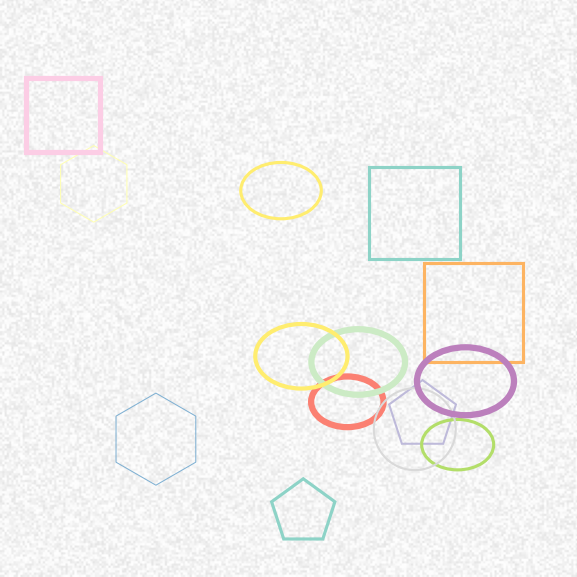[{"shape": "pentagon", "thickness": 1.5, "radius": 0.29, "center": [0.525, 0.112]}, {"shape": "square", "thickness": 1.5, "radius": 0.4, "center": [0.718, 0.63]}, {"shape": "hexagon", "thickness": 0.5, "radius": 0.33, "center": [0.162, 0.681]}, {"shape": "pentagon", "thickness": 1, "radius": 0.3, "center": [0.732, 0.28]}, {"shape": "oval", "thickness": 3, "radius": 0.31, "center": [0.601, 0.303]}, {"shape": "hexagon", "thickness": 0.5, "radius": 0.4, "center": [0.27, 0.239]}, {"shape": "square", "thickness": 1.5, "radius": 0.43, "center": [0.821, 0.458]}, {"shape": "oval", "thickness": 1.5, "radius": 0.31, "center": [0.793, 0.229]}, {"shape": "square", "thickness": 2.5, "radius": 0.32, "center": [0.109, 0.8]}, {"shape": "circle", "thickness": 1, "radius": 0.35, "center": [0.718, 0.256]}, {"shape": "oval", "thickness": 3, "radius": 0.42, "center": [0.806, 0.339]}, {"shape": "oval", "thickness": 3, "radius": 0.41, "center": [0.62, 0.372]}, {"shape": "oval", "thickness": 2, "radius": 0.4, "center": [0.522, 0.382]}, {"shape": "oval", "thickness": 1.5, "radius": 0.35, "center": [0.487, 0.669]}]